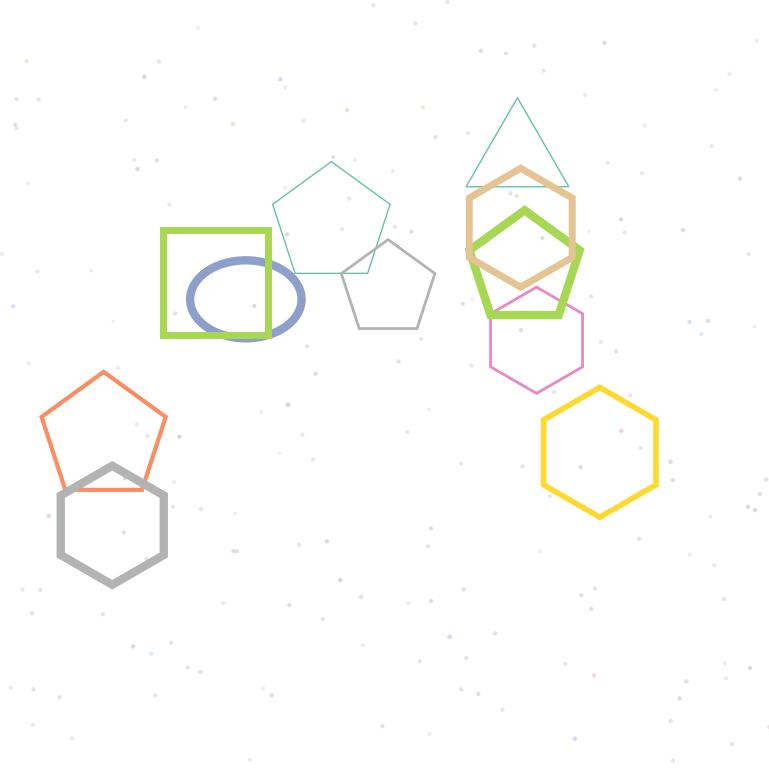[{"shape": "pentagon", "thickness": 0.5, "radius": 0.4, "center": [0.43, 0.71]}, {"shape": "triangle", "thickness": 0.5, "radius": 0.39, "center": [0.672, 0.796]}, {"shape": "pentagon", "thickness": 1.5, "radius": 0.42, "center": [0.135, 0.432]}, {"shape": "oval", "thickness": 3, "radius": 0.36, "center": [0.319, 0.611]}, {"shape": "hexagon", "thickness": 1, "radius": 0.34, "center": [0.697, 0.558]}, {"shape": "pentagon", "thickness": 3, "radius": 0.38, "center": [0.681, 0.652]}, {"shape": "square", "thickness": 2.5, "radius": 0.34, "center": [0.28, 0.633]}, {"shape": "hexagon", "thickness": 2, "radius": 0.42, "center": [0.779, 0.413]}, {"shape": "hexagon", "thickness": 2.5, "radius": 0.39, "center": [0.676, 0.704]}, {"shape": "pentagon", "thickness": 1, "radius": 0.32, "center": [0.504, 0.625]}, {"shape": "hexagon", "thickness": 3, "radius": 0.39, "center": [0.146, 0.318]}]